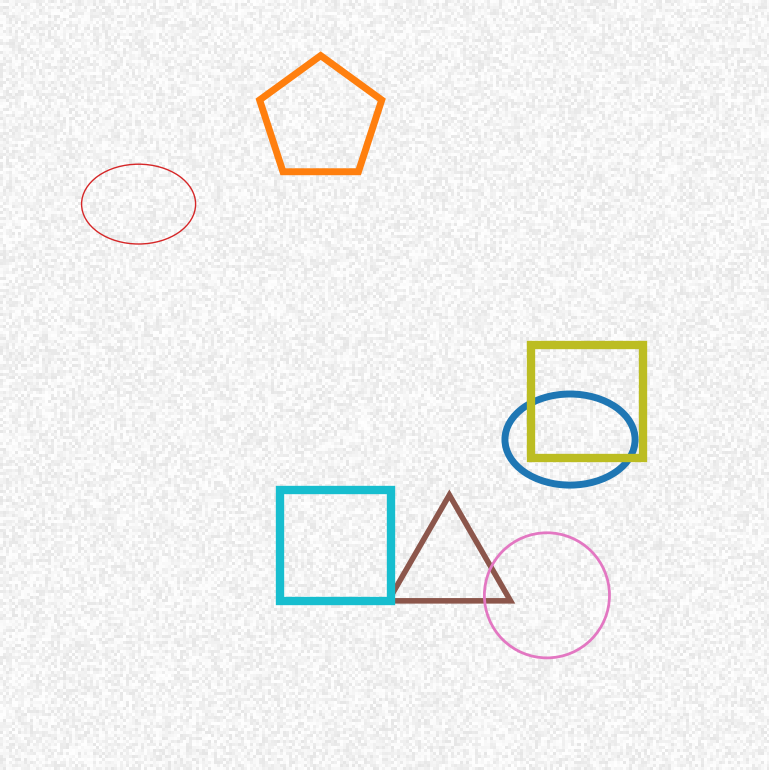[{"shape": "oval", "thickness": 2.5, "radius": 0.42, "center": [0.74, 0.429]}, {"shape": "pentagon", "thickness": 2.5, "radius": 0.42, "center": [0.416, 0.844]}, {"shape": "oval", "thickness": 0.5, "radius": 0.37, "center": [0.18, 0.735]}, {"shape": "triangle", "thickness": 2, "radius": 0.46, "center": [0.584, 0.266]}, {"shape": "circle", "thickness": 1, "radius": 0.41, "center": [0.71, 0.227]}, {"shape": "square", "thickness": 3, "radius": 0.37, "center": [0.763, 0.478]}, {"shape": "square", "thickness": 3, "radius": 0.36, "center": [0.436, 0.292]}]